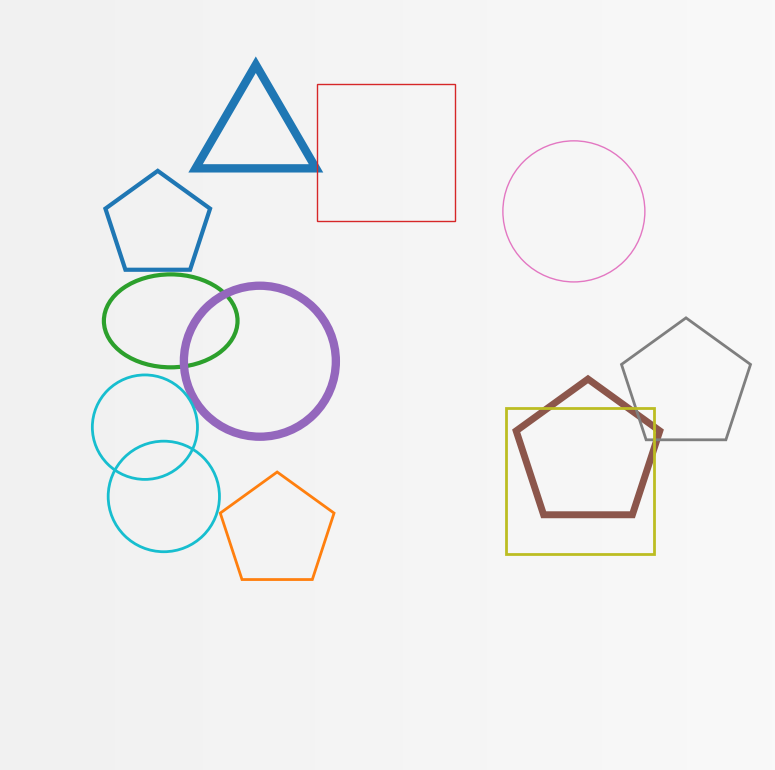[{"shape": "pentagon", "thickness": 1.5, "radius": 0.35, "center": [0.204, 0.707]}, {"shape": "triangle", "thickness": 3, "radius": 0.45, "center": [0.33, 0.826]}, {"shape": "pentagon", "thickness": 1, "radius": 0.39, "center": [0.358, 0.31]}, {"shape": "oval", "thickness": 1.5, "radius": 0.43, "center": [0.22, 0.583]}, {"shape": "square", "thickness": 0.5, "radius": 0.44, "center": [0.498, 0.802]}, {"shape": "circle", "thickness": 3, "radius": 0.49, "center": [0.335, 0.531]}, {"shape": "pentagon", "thickness": 2.5, "radius": 0.49, "center": [0.759, 0.41]}, {"shape": "circle", "thickness": 0.5, "radius": 0.46, "center": [0.74, 0.725]}, {"shape": "pentagon", "thickness": 1, "radius": 0.44, "center": [0.885, 0.5]}, {"shape": "square", "thickness": 1, "radius": 0.48, "center": [0.748, 0.375]}, {"shape": "circle", "thickness": 1, "radius": 0.36, "center": [0.211, 0.355]}, {"shape": "circle", "thickness": 1, "radius": 0.34, "center": [0.187, 0.445]}]